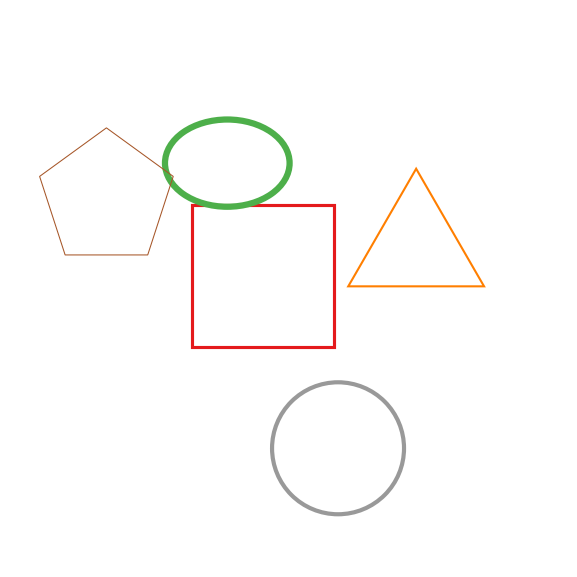[{"shape": "square", "thickness": 1.5, "radius": 0.62, "center": [0.456, 0.521]}, {"shape": "oval", "thickness": 3, "radius": 0.54, "center": [0.394, 0.717]}, {"shape": "triangle", "thickness": 1, "radius": 0.68, "center": [0.721, 0.571]}, {"shape": "pentagon", "thickness": 0.5, "radius": 0.61, "center": [0.184, 0.656]}, {"shape": "circle", "thickness": 2, "radius": 0.57, "center": [0.585, 0.223]}]